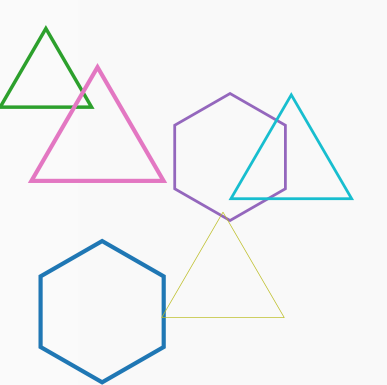[{"shape": "hexagon", "thickness": 3, "radius": 0.92, "center": [0.264, 0.19]}, {"shape": "triangle", "thickness": 2.5, "radius": 0.68, "center": [0.118, 0.79]}, {"shape": "hexagon", "thickness": 2, "radius": 0.82, "center": [0.594, 0.592]}, {"shape": "triangle", "thickness": 3, "radius": 0.98, "center": [0.252, 0.629]}, {"shape": "triangle", "thickness": 0.5, "radius": 0.91, "center": [0.575, 0.266]}, {"shape": "triangle", "thickness": 2, "radius": 0.9, "center": [0.752, 0.574]}]